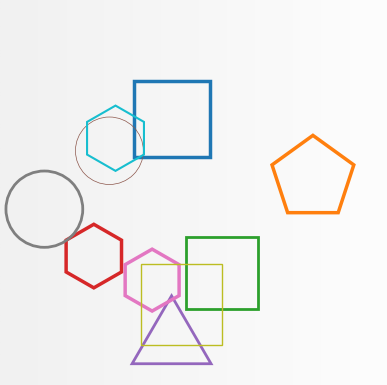[{"shape": "square", "thickness": 2.5, "radius": 0.49, "center": [0.443, 0.691]}, {"shape": "pentagon", "thickness": 2.5, "radius": 0.55, "center": [0.808, 0.537]}, {"shape": "square", "thickness": 2, "radius": 0.46, "center": [0.574, 0.291]}, {"shape": "hexagon", "thickness": 2.5, "radius": 0.41, "center": [0.242, 0.335]}, {"shape": "triangle", "thickness": 2, "radius": 0.59, "center": [0.443, 0.114]}, {"shape": "circle", "thickness": 0.5, "radius": 0.44, "center": [0.282, 0.608]}, {"shape": "hexagon", "thickness": 2.5, "radius": 0.4, "center": [0.393, 0.272]}, {"shape": "circle", "thickness": 2, "radius": 0.5, "center": [0.114, 0.457]}, {"shape": "square", "thickness": 1, "radius": 0.52, "center": [0.469, 0.209]}, {"shape": "hexagon", "thickness": 1.5, "radius": 0.42, "center": [0.298, 0.641]}]